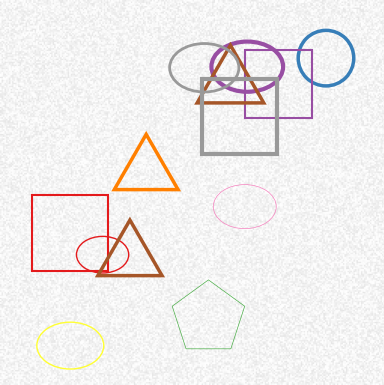[{"shape": "oval", "thickness": 1, "radius": 0.34, "center": [0.266, 0.339]}, {"shape": "square", "thickness": 1.5, "radius": 0.5, "center": [0.182, 0.395]}, {"shape": "circle", "thickness": 2.5, "radius": 0.36, "center": [0.847, 0.849]}, {"shape": "pentagon", "thickness": 0.5, "radius": 0.49, "center": [0.541, 0.174]}, {"shape": "square", "thickness": 1.5, "radius": 0.44, "center": [0.724, 0.782]}, {"shape": "oval", "thickness": 3, "radius": 0.47, "center": [0.642, 0.827]}, {"shape": "triangle", "thickness": 2.5, "radius": 0.48, "center": [0.38, 0.555]}, {"shape": "oval", "thickness": 1, "radius": 0.43, "center": [0.183, 0.102]}, {"shape": "triangle", "thickness": 2.5, "radius": 0.48, "center": [0.337, 0.332]}, {"shape": "triangle", "thickness": 2.5, "radius": 0.5, "center": [0.599, 0.783]}, {"shape": "oval", "thickness": 0.5, "radius": 0.41, "center": [0.636, 0.463]}, {"shape": "oval", "thickness": 2, "radius": 0.45, "center": [0.531, 0.824]}, {"shape": "square", "thickness": 3, "radius": 0.48, "center": [0.621, 0.697]}]